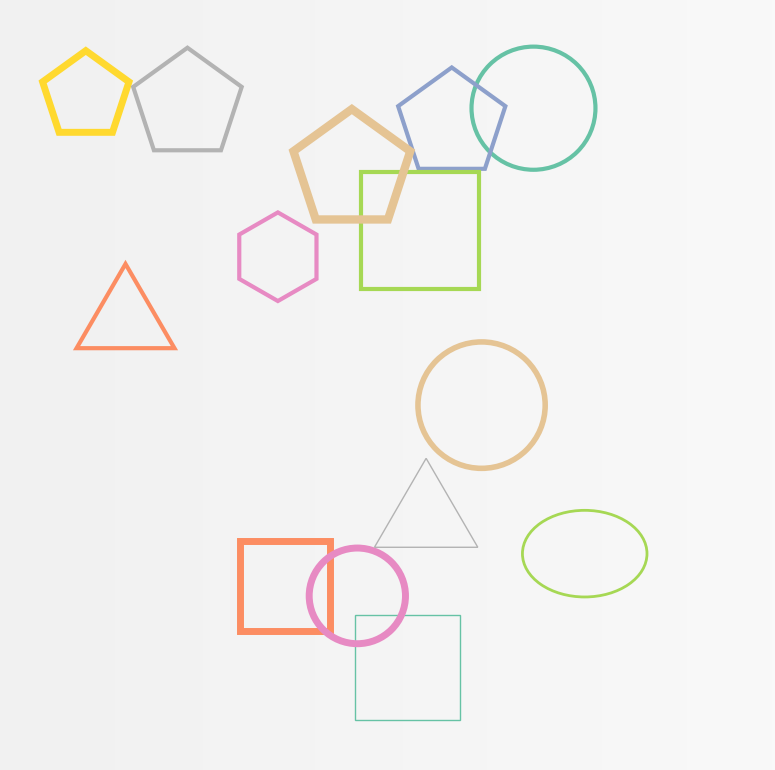[{"shape": "circle", "thickness": 1.5, "radius": 0.4, "center": [0.688, 0.859]}, {"shape": "square", "thickness": 0.5, "radius": 0.34, "center": [0.526, 0.133]}, {"shape": "square", "thickness": 2.5, "radius": 0.29, "center": [0.368, 0.239]}, {"shape": "triangle", "thickness": 1.5, "radius": 0.36, "center": [0.162, 0.584]}, {"shape": "pentagon", "thickness": 1.5, "radius": 0.36, "center": [0.583, 0.84]}, {"shape": "hexagon", "thickness": 1.5, "radius": 0.29, "center": [0.359, 0.667]}, {"shape": "circle", "thickness": 2.5, "radius": 0.31, "center": [0.461, 0.226]}, {"shape": "oval", "thickness": 1, "radius": 0.4, "center": [0.754, 0.281]}, {"shape": "square", "thickness": 1.5, "radius": 0.38, "center": [0.542, 0.701]}, {"shape": "pentagon", "thickness": 2.5, "radius": 0.29, "center": [0.111, 0.876]}, {"shape": "pentagon", "thickness": 3, "radius": 0.4, "center": [0.454, 0.779]}, {"shape": "circle", "thickness": 2, "radius": 0.41, "center": [0.621, 0.474]}, {"shape": "triangle", "thickness": 0.5, "radius": 0.38, "center": [0.55, 0.328]}, {"shape": "pentagon", "thickness": 1.5, "radius": 0.37, "center": [0.242, 0.864]}]